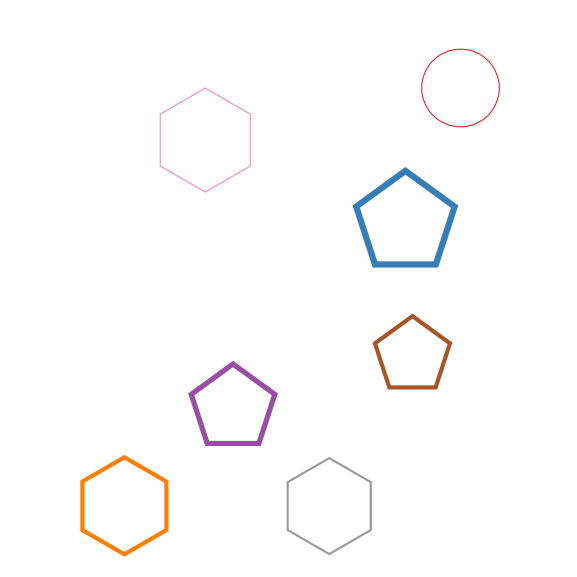[{"shape": "circle", "thickness": 0.5, "radius": 0.34, "center": [0.797, 0.847]}, {"shape": "pentagon", "thickness": 3, "radius": 0.45, "center": [0.702, 0.614]}, {"shape": "pentagon", "thickness": 2.5, "radius": 0.38, "center": [0.404, 0.293]}, {"shape": "hexagon", "thickness": 2, "radius": 0.42, "center": [0.215, 0.123]}, {"shape": "pentagon", "thickness": 2, "radius": 0.34, "center": [0.714, 0.383]}, {"shape": "hexagon", "thickness": 0.5, "radius": 0.45, "center": [0.355, 0.757]}, {"shape": "hexagon", "thickness": 1, "radius": 0.42, "center": [0.57, 0.123]}]